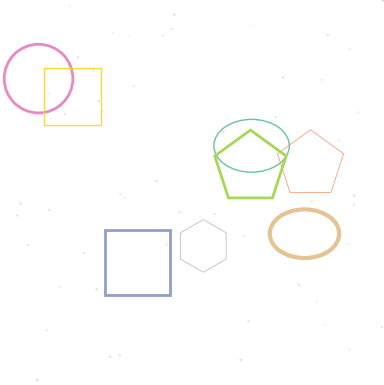[{"shape": "oval", "thickness": 1, "radius": 0.49, "center": [0.653, 0.621]}, {"shape": "pentagon", "thickness": 0.5, "radius": 0.45, "center": [0.807, 0.573]}, {"shape": "square", "thickness": 2, "radius": 0.42, "center": [0.357, 0.318]}, {"shape": "circle", "thickness": 2, "radius": 0.45, "center": [0.1, 0.796]}, {"shape": "pentagon", "thickness": 2, "radius": 0.49, "center": [0.651, 0.565]}, {"shape": "square", "thickness": 1, "radius": 0.37, "center": [0.189, 0.749]}, {"shape": "oval", "thickness": 3, "radius": 0.45, "center": [0.791, 0.393]}, {"shape": "hexagon", "thickness": 0.5, "radius": 0.34, "center": [0.528, 0.361]}]